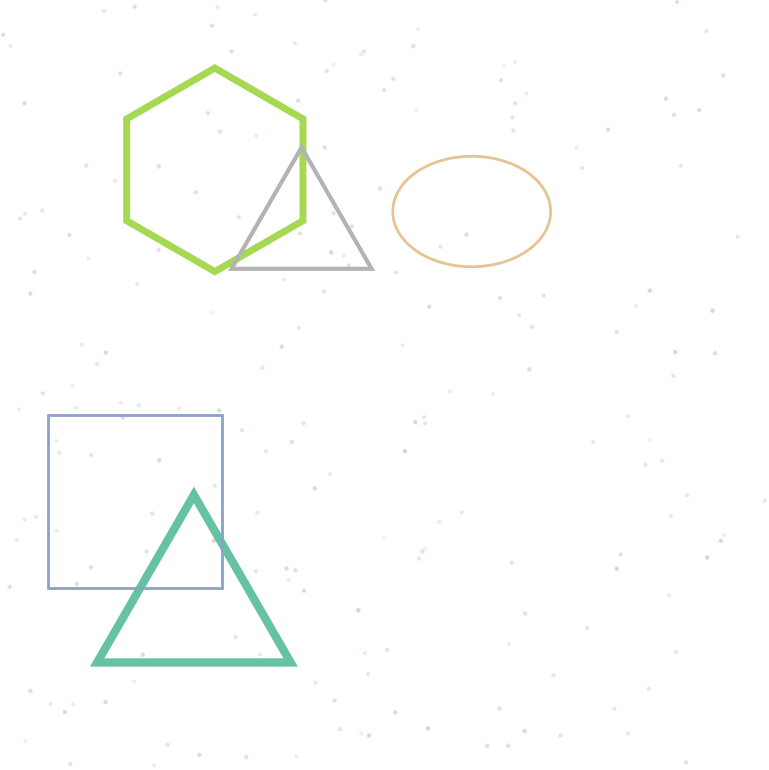[{"shape": "triangle", "thickness": 3, "radius": 0.73, "center": [0.252, 0.212]}, {"shape": "square", "thickness": 1, "radius": 0.56, "center": [0.176, 0.349]}, {"shape": "hexagon", "thickness": 2.5, "radius": 0.66, "center": [0.279, 0.779]}, {"shape": "oval", "thickness": 1, "radius": 0.51, "center": [0.613, 0.725]}, {"shape": "triangle", "thickness": 1.5, "radius": 0.53, "center": [0.392, 0.703]}]